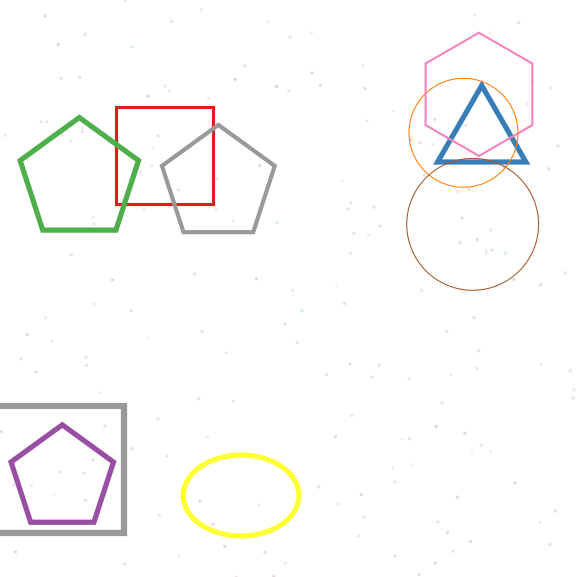[{"shape": "square", "thickness": 1.5, "radius": 0.42, "center": [0.284, 0.729]}, {"shape": "triangle", "thickness": 2.5, "radius": 0.44, "center": [0.834, 0.763]}, {"shape": "pentagon", "thickness": 2.5, "radius": 0.54, "center": [0.137, 0.688]}, {"shape": "pentagon", "thickness": 2.5, "radius": 0.47, "center": [0.108, 0.17]}, {"shape": "circle", "thickness": 0.5, "radius": 0.47, "center": [0.803, 0.769]}, {"shape": "oval", "thickness": 2.5, "radius": 0.5, "center": [0.418, 0.141]}, {"shape": "circle", "thickness": 0.5, "radius": 0.57, "center": [0.818, 0.611]}, {"shape": "hexagon", "thickness": 1, "radius": 0.53, "center": [0.829, 0.836]}, {"shape": "square", "thickness": 3, "radius": 0.55, "center": [0.105, 0.186]}, {"shape": "pentagon", "thickness": 2, "radius": 0.51, "center": [0.378, 0.68]}]